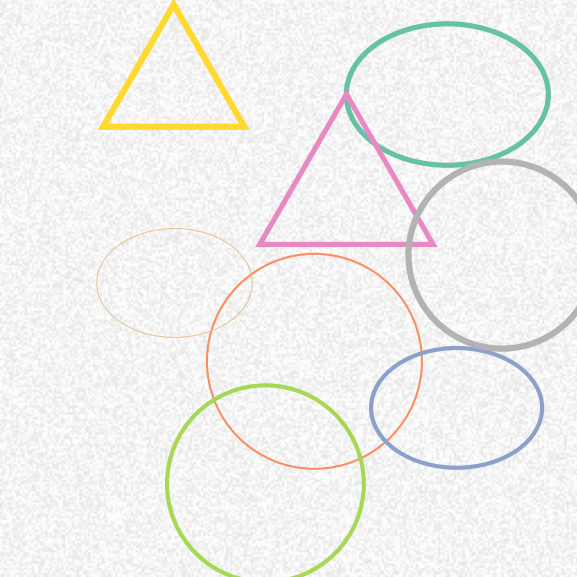[{"shape": "oval", "thickness": 2.5, "radius": 0.87, "center": [0.775, 0.835]}, {"shape": "circle", "thickness": 1, "radius": 0.93, "center": [0.544, 0.373]}, {"shape": "oval", "thickness": 2, "radius": 0.74, "center": [0.791, 0.293]}, {"shape": "triangle", "thickness": 2.5, "radius": 0.87, "center": [0.6, 0.663]}, {"shape": "circle", "thickness": 2, "radius": 0.85, "center": [0.46, 0.161]}, {"shape": "triangle", "thickness": 3, "radius": 0.71, "center": [0.301, 0.85]}, {"shape": "oval", "thickness": 0.5, "radius": 0.67, "center": [0.302, 0.509]}, {"shape": "circle", "thickness": 3, "radius": 0.81, "center": [0.869, 0.557]}]